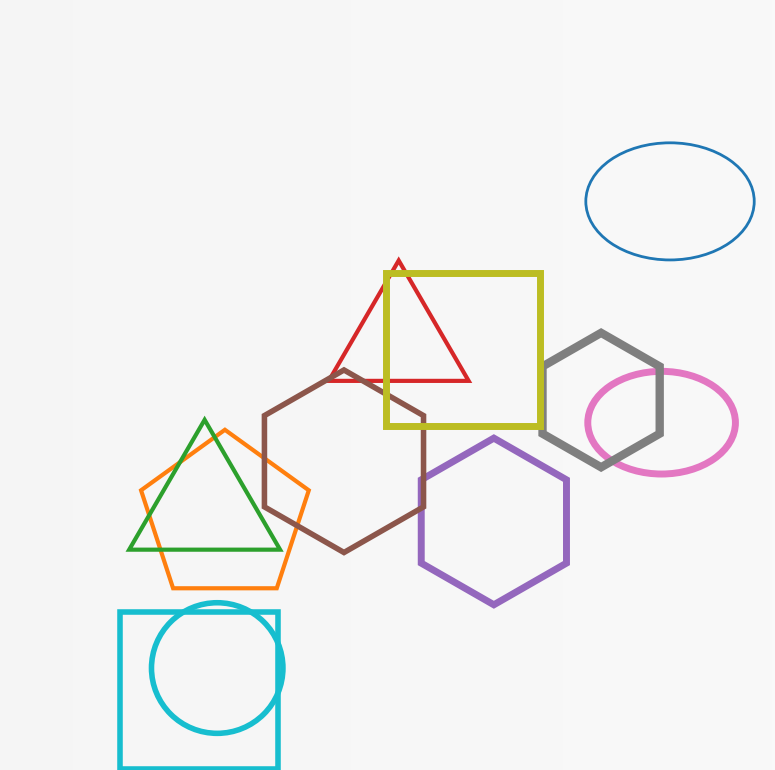[{"shape": "oval", "thickness": 1, "radius": 0.54, "center": [0.865, 0.738]}, {"shape": "pentagon", "thickness": 1.5, "radius": 0.57, "center": [0.29, 0.328]}, {"shape": "triangle", "thickness": 1.5, "radius": 0.56, "center": [0.264, 0.342]}, {"shape": "triangle", "thickness": 1.5, "radius": 0.52, "center": [0.514, 0.557]}, {"shape": "hexagon", "thickness": 2.5, "radius": 0.54, "center": [0.637, 0.323]}, {"shape": "hexagon", "thickness": 2, "radius": 0.59, "center": [0.444, 0.401]}, {"shape": "oval", "thickness": 2.5, "radius": 0.48, "center": [0.854, 0.451]}, {"shape": "hexagon", "thickness": 3, "radius": 0.44, "center": [0.776, 0.48]}, {"shape": "square", "thickness": 2.5, "radius": 0.5, "center": [0.597, 0.546]}, {"shape": "square", "thickness": 2, "radius": 0.51, "center": [0.257, 0.104]}, {"shape": "circle", "thickness": 2, "radius": 0.42, "center": [0.28, 0.132]}]